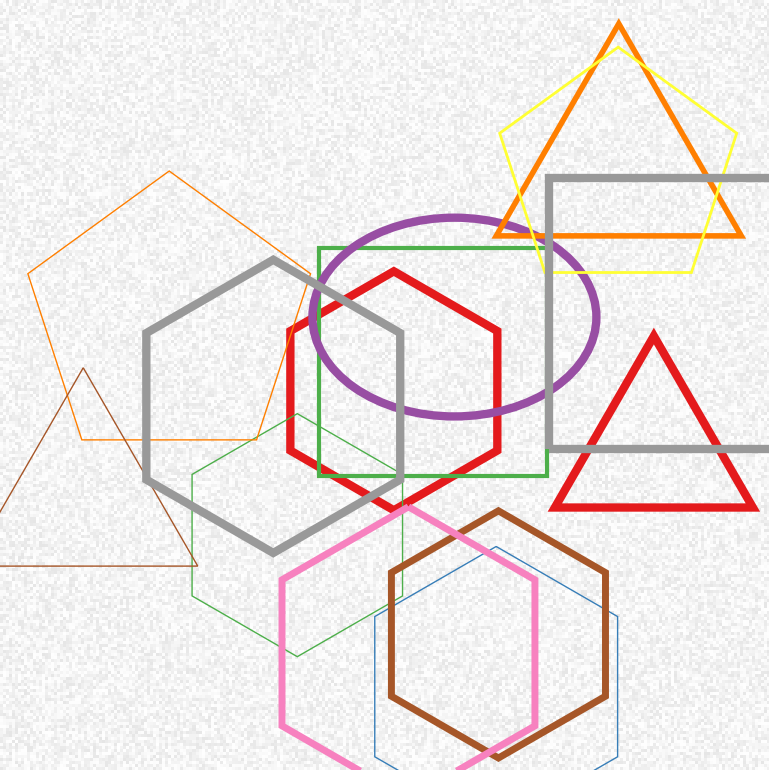[{"shape": "hexagon", "thickness": 3, "radius": 0.78, "center": [0.511, 0.493]}, {"shape": "triangle", "thickness": 3, "radius": 0.74, "center": [0.849, 0.415]}, {"shape": "hexagon", "thickness": 0.5, "radius": 0.91, "center": [0.644, 0.108]}, {"shape": "square", "thickness": 1.5, "radius": 0.74, "center": [0.562, 0.53]}, {"shape": "hexagon", "thickness": 0.5, "radius": 0.79, "center": [0.386, 0.305]}, {"shape": "oval", "thickness": 3, "radius": 0.92, "center": [0.59, 0.588]}, {"shape": "triangle", "thickness": 2, "radius": 0.92, "center": [0.804, 0.785]}, {"shape": "pentagon", "thickness": 0.5, "radius": 0.97, "center": [0.22, 0.585]}, {"shape": "pentagon", "thickness": 1, "radius": 0.81, "center": [0.803, 0.777]}, {"shape": "triangle", "thickness": 0.5, "radius": 0.86, "center": [0.108, 0.351]}, {"shape": "hexagon", "thickness": 2.5, "radius": 0.8, "center": [0.647, 0.176]}, {"shape": "hexagon", "thickness": 2.5, "radius": 0.95, "center": [0.53, 0.152]}, {"shape": "hexagon", "thickness": 3, "radius": 0.95, "center": [0.355, 0.472]}, {"shape": "square", "thickness": 3, "radius": 0.88, "center": [0.889, 0.593]}]